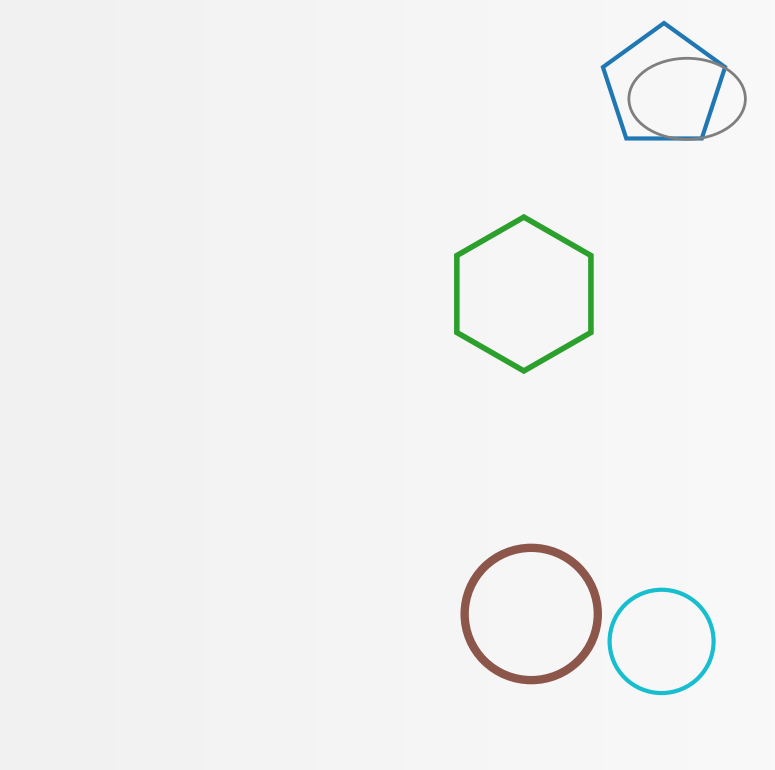[{"shape": "pentagon", "thickness": 1.5, "radius": 0.41, "center": [0.857, 0.887]}, {"shape": "hexagon", "thickness": 2, "radius": 0.5, "center": [0.676, 0.618]}, {"shape": "circle", "thickness": 3, "radius": 0.43, "center": [0.685, 0.203]}, {"shape": "oval", "thickness": 1, "radius": 0.38, "center": [0.887, 0.872]}, {"shape": "circle", "thickness": 1.5, "radius": 0.34, "center": [0.854, 0.167]}]